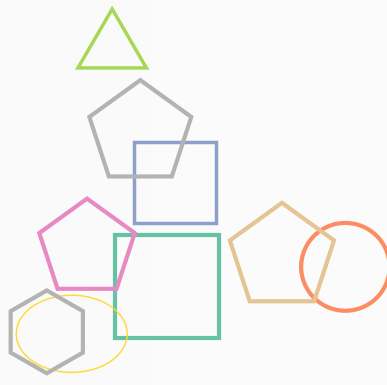[{"shape": "square", "thickness": 3, "radius": 0.67, "center": [0.43, 0.256]}, {"shape": "circle", "thickness": 3, "radius": 0.57, "center": [0.891, 0.307]}, {"shape": "square", "thickness": 2.5, "radius": 0.53, "center": [0.451, 0.526]}, {"shape": "pentagon", "thickness": 3, "radius": 0.65, "center": [0.225, 0.355]}, {"shape": "triangle", "thickness": 2.5, "radius": 0.51, "center": [0.289, 0.875]}, {"shape": "oval", "thickness": 1, "radius": 0.72, "center": [0.185, 0.133]}, {"shape": "pentagon", "thickness": 3, "radius": 0.71, "center": [0.728, 0.332]}, {"shape": "pentagon", "thickness": 3, "radius": 0.69, "center": [0.362, 0.654]}, {"shape": "hexagon", "thickness": 3, "radius": 0.54, "center": [0.121, 0.138]}]